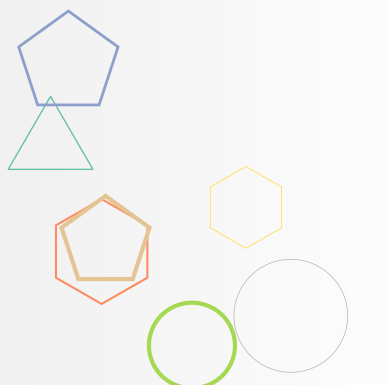[{"shape": "triangle", "thickness": 1, "radius": 0.63, "center": [0.131, 0.623]}, {"shape": "hexagon", "thickness": 1.5, "radius": 0.68, "center": [0.262, 0.347]}, {"shape": "pentagon", "thickness": 2, "radius": 0.67, "center": [0.176, 0.836]}, {"shape": "circle", "thickness": 3, "radius": 0.55, "center": [0.495, 0.103]}, {"shape": "hexagon", "thickness": 0.5, "radius": 0.53, "center": [0.635, 0.461]}, {"shape": "pentagon", "thickness": 3, "radius": 0.6, "center": [0.272, 0.372]}, {"shape": "circle", "thickness": 0.5, "radius": 0.73, "center": [0.751, 0.18]}]